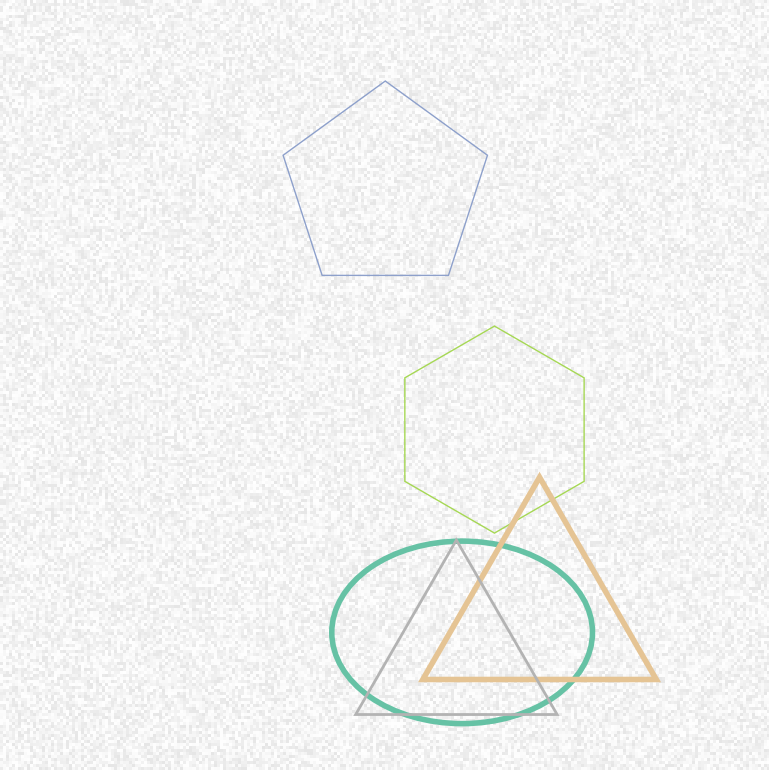[{"shape": "oval", "thickness": 2, "radius": 0.85, "center": [0.6, 0.179]}, {"shape": "pentagon", "thickness": 0.5, "radius": 0.7, "center": [0.5, 0.755]}, {"shape": "hexagon", "thickness": 0.5, "radius": 0.67, "center": [0.642, 0.442]}, {"shape": "triangle", "thickness": 2, "radius": 0.88, "center": [0.701, 0.205]}, {"shape": "triangle", "thickness": 1, "radius": 0.76, "center": [0.593, 0.148]}]